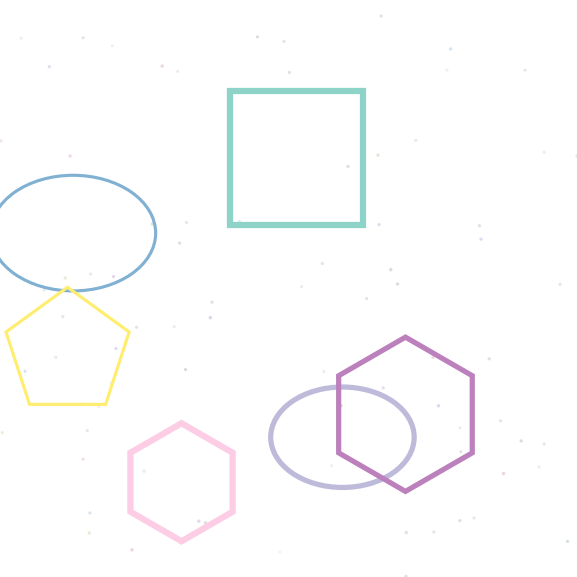[{"shape": "square", "thickness": 3, "radius": 0.58, "center": [0.514, 0.726]}, {"shape": "oval", "thickness": 2.5, "radius": 0.62, "center": [0.593, 0.242]}, {"shape": "oval", "thickness": 1.5, "radius": 0.72, "center": [0.127, 0.595]}, {"shape": "hexagon", "thickness": 3, "radius": 0.51, "center": [0.314, 0.164]}, {"shape": "hexagon", "thickness": 2.5, "radius": 0.67, "center": [0.702, 0.282]}, {"shape": "pentagon", "thickness": 1.5, "radius": 0.56, "center": [0.117, 0.39]}]